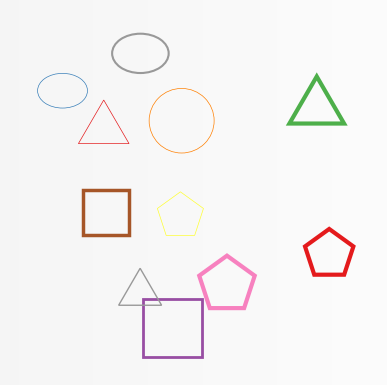[{"shape": "triangle", "thickness": 0.5, "radius": 0.38, "center": [0.268, 0.665]}, {"shape": "pentagon", "thickness": 3, "radius": 0.33, "center": [0.85, 0.34]}, {"shape": "oval", "thickness": 0.5, "radius": 0.32, "center": [0.161, 0.764]}, {"shape": "triangle", "thickness": 3, "radius": 0.41, "center": [0.817, 0.72]}, {"shape": "square", "thickness": 2, "radius": 0.38, "center": [0.446, 0.148]}, {"shape": "circle", "thickness": 0.5, "radius": 0.42, "center": [0.469, 0.686]}, {"shape": "pentagon", "thickness": 0.5, "radius": 0.31, "center": [0.466, 0.439]}, {"shape": "square", "thickness": 2.5, "radius": 0.29, "center": [0.274, 0.449]}, {"shape": "pentagon", "thickness": 3, "radius": 0.38, "center": [0.586, 0.261]}, {"shape": "oval", "thickness": 1.5, "radius": 0.36, "center": [0.362, 0.861]}, {"shape": "triangle", "thickness": 1, "radius": 0.32, "center": [0.362, 0.239]}]